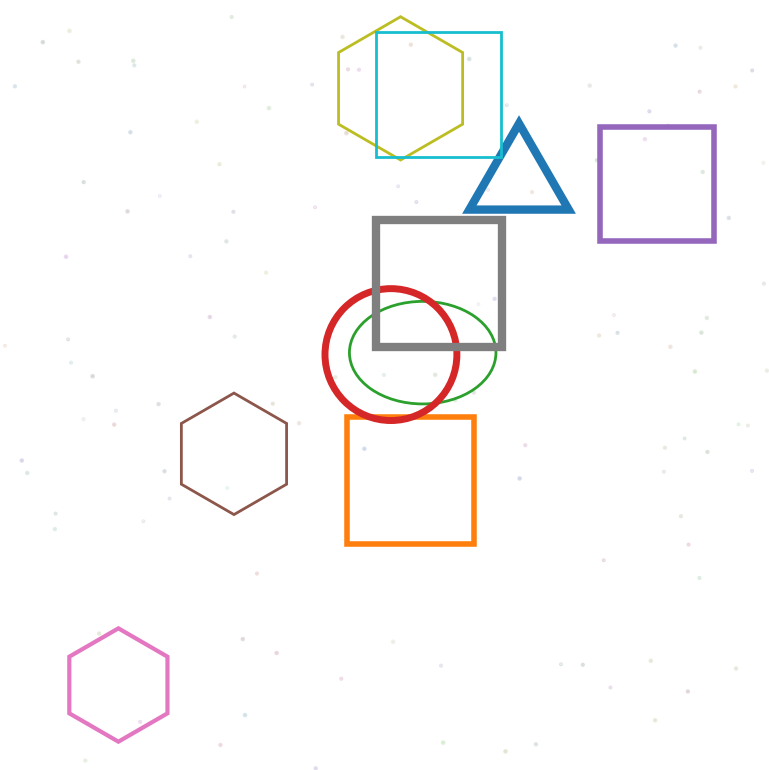[{"shape": "triangle", "thickness": 3, "radius": 0.37, "center": [0.674, 0.765]}, {"shape": "square", "thickness": 2, "radius": 0.41, "center": [0.533, 0.376]}, {"shape": "oval", "thickness": 1, "radius": 0.48, "center": [0.549, 0.542]}, {"shape": "circle", "thickness": 2.5, "radius": 0.43, "center": [0.508, 0.54]}, {"shape": "square", "thickness": 2, "radius": 0.37, "center": [0.853, 0.761]}, {"shape": "hexagon", "thickness": 1, "radius": 0.39, "center": [0.304, 0.411]}, {"shape": "hexagon", "thickness": 1.5, "radius": 0.37, "center": [0.154, 0.11]}, {"shape": "square", "thickness": 3, "radius": 0.41, "center": [0.57, 0.632]}, {"shape": "hexagon", "thickness": 1, "radius": 0.47, "center": [0.52, 0.885]}, {"shape": "square", "thickness": 1, "radius": 0.41, "center": [0.569, 0.878]}]